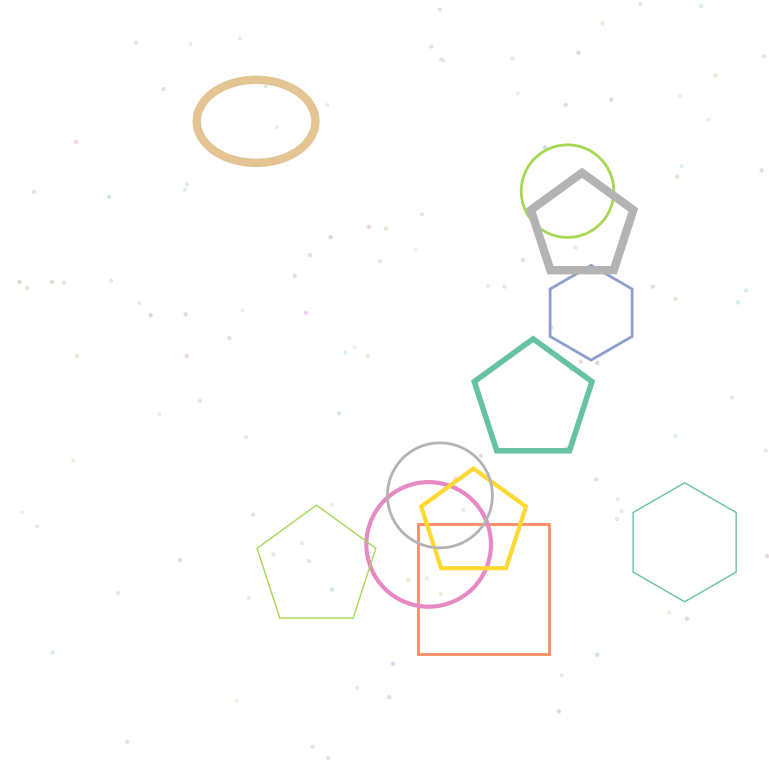[{"shape": "hexagon", "thickness": 0.5, "radius": 0.39, "center": [0.889, 0.296]}, {"shape": "pentagon", "thickness": 2, "radius": 0.4, "center": [0.692, 0.48]}, {"shape": "square", "thickness": 1, "radius": 0.42, "center": [0.628, 0.235]}, {"shape": "hexagon", "thickness": 1, "radius": 0.31, "center": [0.768, 0.594]}, {"shape": "circle", "thickness": 1.5, "radius": 0.4, "center": [0.557, 0.293]}, {"shape": "circle", "thickness": 1, "radius": 0.3, "center": [0.737, 0.752]}, {"shape": "pentagon", "thickness": 0.5, "radius": 0.41, "center": [0.411, 0.263]}, {"shape": "pentagon", "thickness": 1.5, "radius": 0.36, "center": [0.615, 0.32]}, {"shape": "oval", "thickness": 3, "radius": 0.39, "center": [0.333, 0.842]}, {"shape": "circle", "thickness": 1, "radius": 0.34, "center": [0.571, 0.357]}, {"shape": "pentagon", "thickness": 3, "radius": 0.35, "center": [0.756, 0.706]}]